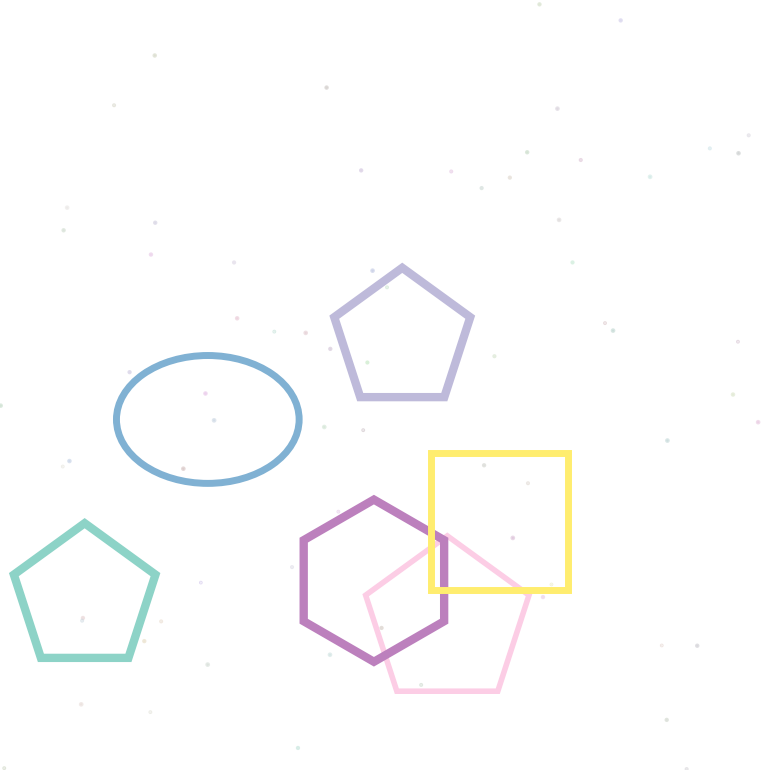[{"shape": "pentagon", "thickness": 3, "radius": 0.48, "center": [0.11, 0.224]}, {"shape": "pentagon", "thickness": 3, "radius": 0.46, "center": [0.522, 0.559]}, {"shape": "oval", "thickness": 2.5, "radius": 0.59, "center": [0.27, 0.455]}, {"shape": "pentagon", "thickness": 2, "radius": 0.56, "center": [0.581, 0.193]}, {"shape": "hexagon", "thickness": 3, "radius": 0.53, "center": [0.486, 0.246]}, {"shape": "square", "thickness": 2.5, "radius": 0.44, "center": [0.649, 0.323]}]